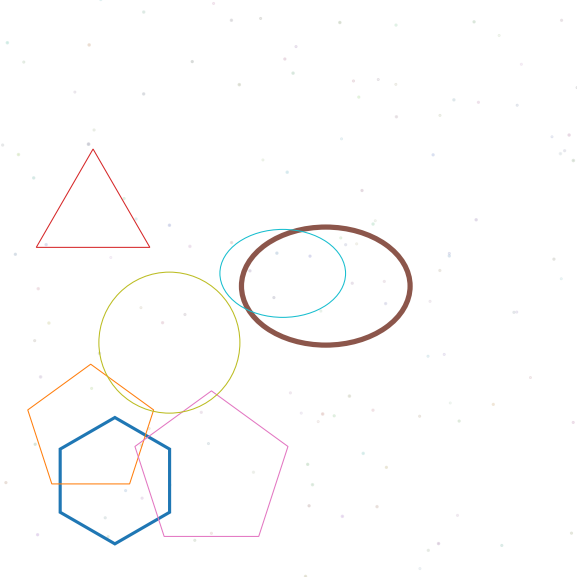[{"shape": "hexagon", "thickness": 1.5, "radius": 0.55, "center": [0.199, 0.167]}, {"shape": "pentagon", "thickness": 0.5, "radius": 0.57, "center": [0.157, 0.254]}, {"shape": "triangle", "thickness": 0.5, "radius": 0.57, "center": [0.161, 0.628]}, {"shape": "oval", "thickness": 2.5, "radius": 0.73, "center": [0.564, 0.504]}, {"shape": "pentagon", "thickness": 0.5, "radius": 0.7, "center": [0.366, 0.183]}, {"shape": "circle", "thickness": 0.5, "radius": 0.61, "center": [0.293, 0.406]}, {"shape": "oval", "thickness": 0.5, "radius": 0.54, "center": [0.49, 0.526]}]